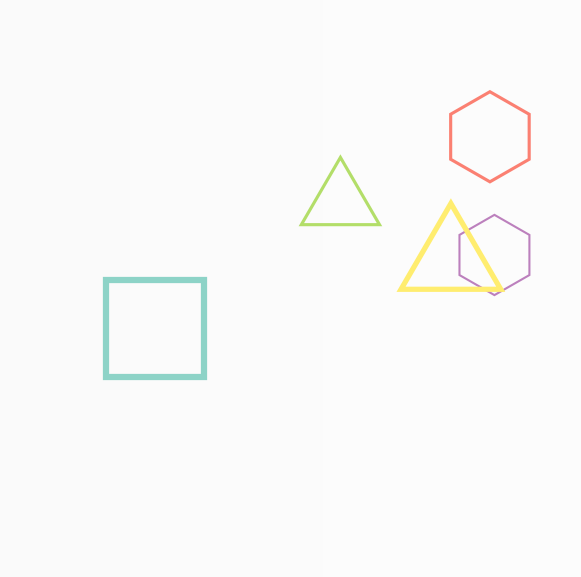[{"shape": "square", "thickness": 3, "radius": 0.42, "center": [0.266, 0.43]}, {"shape": "hexagon", "thickness": 1.5, "radius": 0.39, "center": [0.843, 0.762]}, {"shape": "triangle", "thickness": 1.5, "radius": 0.39, "center": [0.586, 0.649]}, {"shape": "hexagon", "thickness": 1, "radius": 0.35, "center": [0.851, 0.558]}, {"shape": "triangle", "thickness": 2.5, "radius": 0.5, "center": [0.776, 0.548]}]